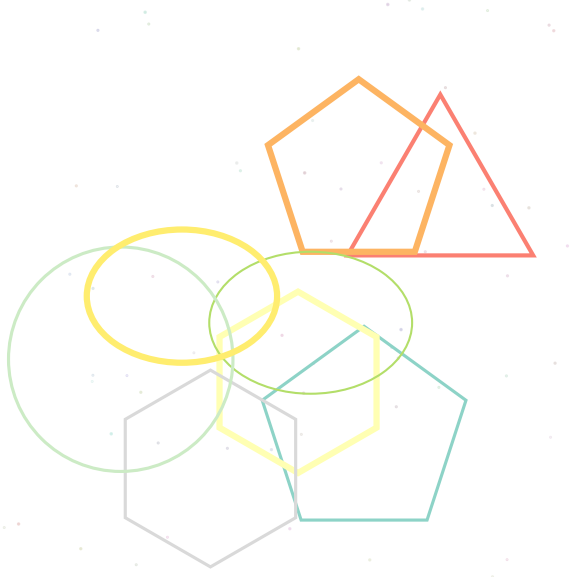[{"shape": "pentagon", "thickness": 1.5, "radius": 0.93, "center": [0.63, 0.249]}, {"shape": "hexagon", "thickness": 3, "radius": 0.78, "center": [0.516, 0.337]}, {"shape": "triangle", "thickness": 2, "radius": 0.93, "center": [0.762, 0.65]}, {"shape": "pentagon", "thickness": 3, "radius": 0.83, "center": [0.621, 0.697]}, {"shape": "oval", "thickness": 1, "radius": 0.88, "center": [0.538, 0.44]}, {"shape": "hexagon", "thickness": 1.5, "radius": 0.85, "center": [0.364, 0.188]}, {"shape": "circle", "thickness": 1.5, "radius": 0.97, "center": [0.209, 0.377]}, {"shape": "oval", "thickness": 3, "radius": 0.82, "center": [0.315, 0.486]}]